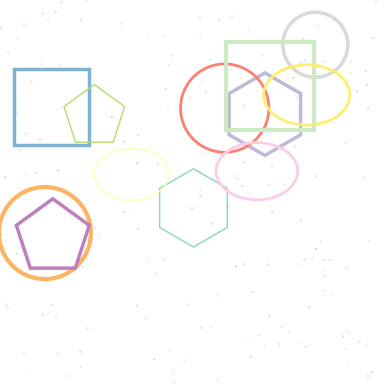[{"shape": "hexagon", "thickness": 1, "radius": 0.51, "center": [0.503, 0.46]}, {"shape": "oval", "thickness": 1, "radius": 0.48, "center": [0.342, 0.547]}, {"shape": "hexagon", "thickness": 2.5, "radius": 0.54, "center": [0.688, 0.704]}, {"shape": "circle", "thickness": 2, "radius": 0.57, "center": [0.584, 0.719]}, {"shape": "square", "thickness": 2.5, "radius": 0.49, "center": [0.134, 0.722]}, {"shape": "circle", "thickness": 3, "radius": 0.6, "center": [0.117, 0.395]}, {"shape": "pentagon", "thickness": 1, "radius": 0.41, "center": [0.245, 0.698]}, {"shape": "oval", "thickness": 2, "radius": 0.53, "center": [0.667, 0.555]}, {"shape": "circle", "thickness": 2.5, "radius": 0.42, "center": [0.819, 0.884]}, {"shape": "pentagon", "thickness": 2.5, "radius": 0.5, "center": [0.137, 0.384]}, {"shape": "square", "thickness": 3, "radius": 0.57, "center": [0.702, 0.777]}, {"shape": "oval", "thickness": 2, "radius": 0.56, "center": [0.797, 0.753]}]